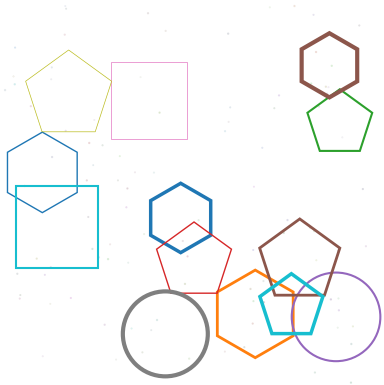[{"shape": "hexagon", "thickness": 1, "radius": 0.52, "center": [0.11, 0.552]}, {"shape": "hexagon", "thickness": 2.5, "radius": 0.45, "center": [0.469, 0.434]}, {"shape": "hexagon", "thickness": 2, "radius": 0.57, "center": [0.663, 0.185]}, {"shape": "pentagon", "thickness": 1.5, "radius": 0.44, "center": [0.883, 0.68]}, {"shape": "pentagon", "thickness": 1, "radius": 0.51, "center": [0.504, 0.321]}, {"shape": "circle", "thickness": 1.5, "radius": 0.58, "center": [0.873, 0.177]}, {"shape": "pentagon", "thickness": 2, "radius": 0.55, "center": [0.779, 0.322]}, {"shape": "hexagon", "thickness": 3, "radius": 0.42, "center": [0.856, 0.83]}, {"shape": "square", "thickness": 0.5, "radius": 0.5, "center": [0.386, 0.739]}, {"shape": "circle", "thickness": 3, "radius": 0.55, "center": [0.429, 0.133]}, {"shape": "pentagon", "thickness": 0.5, "radius": 0.59, "center": [0.178, 0.753]}, {"shape": "pentagon", "thickness": 2.5, "radius": 0.43, "center": [0.757, 0.203]}, {"shape": "square", "thickness": 1.5, "radius": 0.53, "center": [0.148, 0.411]}]